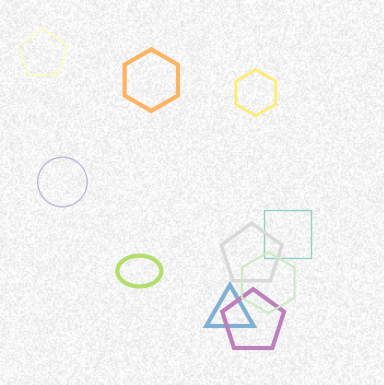[{"shape": "square", "thickness": 1, "radius": 0.31, "center": [0.746, 0.392]}, {"shape": "pentagon", "thickness": 1, "radius": 0.33, "center": [0.112, 0.86]}, {"shape": "circle", "thickness": 1, "radius": 0.32, "center": [0.162, 0.527]}, {"shape": "triangle", "thickness": 3, "radius": 0.36, "center": [0.597, 0.189]}, {"shape": "hexagon", "thickness": 3, "radius": 0.4, "center": [0.393, 0.792]}, {"shape": "oval", "thickness": 3, "radius": 0.29, "center": [0.362, 0.296]}, {"shape": "pentagon", "thickness": 2.5, "radius": 0.41, "center": [0.654, 0.338]}, {"shape": "pentagon", "thickness": 3, "radius": 0.42, "center": [0.658, 0.164]}, {"shape": "hexagon", "thickness": 1.5, "radius": 0.4, "center": [0.697, 0.266]}, {"shape": "hexagon", "thickness": 2, "radius": 0.3, "center": [0.664, 0.759]}]